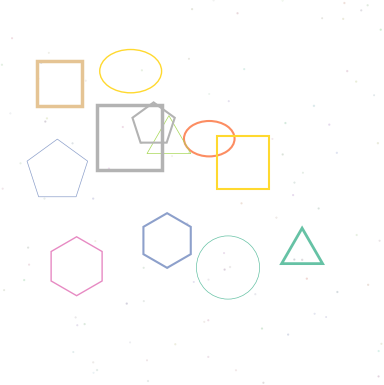[{"shape": "triangle", "thickness": 2, "radius": 0.31, "center": [0.785, 0.346]}, {"shape": "circle", "thickness": 0.5, "radius": 0.41, "center": [0.592, 0.305]}, {"shape": "oval", "thickness": 1.5, "radius": 0.33, "center": [0.544, 0.64]}, {"shape": "hexagon", "thickness": 1.5, "radius": 0.35, "center": [0.434, 0.375]}, {"shape": "pentagon", "thickness": 0.5, "radius": 0.41, "center": [0.149, 0.556]}, {"shape": "hexagon", "thickness": 1, "radius": 0.38, "center": [0.199, 0.308]}, {"shape": "triangle", "thickness": 0.5, "radius": 0.33, "center": [0.439, 0.634]}, {"shape": "square", "thickness": 1.5, "radius": 0.34, "center": [0.631, 0.578]}, {"shape": "oval", "thickness": 1, "radius": 0.4, "center": [0.339, 0.815]}, {"shape": "square", "thickness": 2.5, "radius": 0.29, "center": [0.155, 0.783]}, {"shape": "pentagon", "thickness": 1.5, "radius": 0.29, "center": [0.399, 0.676]}, {"shape": "square", "thickness": 2.5, "radius": 0.43, "center": [0.337, 0.643]}]